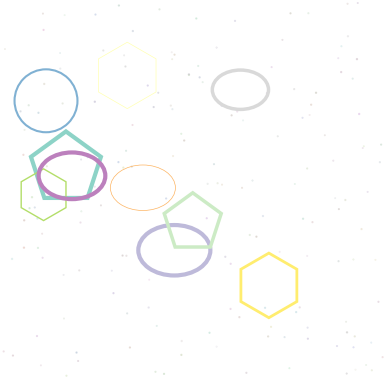[{"shape": "pentagon", "thickness": 3, "radius": 0.48, "center": [0.171, 0.563]}, {"shape": "hexagon", "thickness": 0.5, "radius": 0.43, "center": [0.331, 0.804]}, {"shape": "oval", "thickness": 3, "radius": 0.47, "center": [0.453, 0.35]}, {"shape": "circle", "thickness": 1.5, "radius": 0.41, "center": [0.119, 0.738]}, {"shape": "oval", "thickness": 0.5, "radius": 0.42, "center": [0.371, 0.512]}, {"shape": "hexagon", "thickness": 1, "radius": 0.34, "center": [0.113, 0.494]}, {"shape": "oval", "thickness": 2.5, "radius": 0.36, "center": [0.624, 0.767]}, {"shape": "oval", "thickness": 3, "radius": 0.43, "center": [0.187, 0.543]}, {"shape": "pentagon", "thickness": 2.5, "radius": 0.39, "center": [0.501, 0.421]}, {"shape": "hexagon", "thickness": 2, "radius": 0.42, "center": [0.698, 0.259]}]